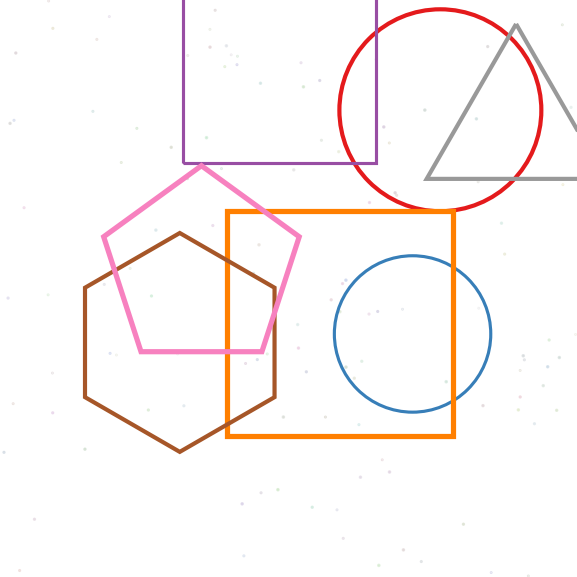[{"shape": "circle", "thickness": 2, "radius": 0.87, "center": [0.763, 0.808]}, {"shape": "circle", "thickness": 1.5, "radius": 0.68, "center": [0.714, 0.421]}, {"shape": "square", "thickness": 1.5, "radius": 0.83, "center": [0.484, 0.884]}, {"shape": "square", "thickness": 2.5, "radius": 0.97, "center": [0.589, 0.44]}, {"shape": "hexagon", "thickness": 2, "radius": 0.95, "center": [0.311, 0.406]}, {"shape": "pentagon", "thickness": 2.5, "radius": 0.89, "center": [0.349, 0.534]}, {"shape": "triangle", "thickness": 2, "radius": 0.89, "center": [0.894, 0.779]}]